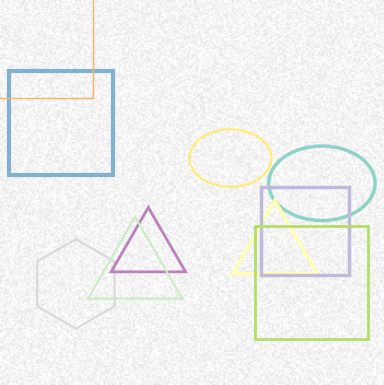[{"shape": "oval", "thickness": 2.5, "radius": 0.69, "center": [0.836, 0.524]}, {"shape": "triangle", "thickness": 2.5, "radius": 0.63, "center": [0.714, 0.353]}, {"shape": "square", "thickness": 2.5, "radius": 0.57, "center": [0.792, 0.4]}, {"shape": "square", "thickness": 3, "radius": 0.68, "center": [0.158, 0.681]}, {"shape": "square", "thickness": 1, "radius": 0.68, "center": [0.106, 0.882]}, {"shape": "square", "thickness": 2, "radius": 0.73, "center": [0.81, 0.267]}, {"shape": "hexagon", "thickness": 1.5, "radius": 0.58, "center": [0.197, 0.263]}, {"shape": "triangle", "thickness": 2, "radius": 0.56, "center": [0.385, 0.35]}, {"shape": "triangle", "thickness": 1.5, "radius": 0.71, "center": [0.351, 0.295]}, {"shape": "oval", "thickness": 1.5, "radius": 0.53, "center": [0.599, 0.589]}]